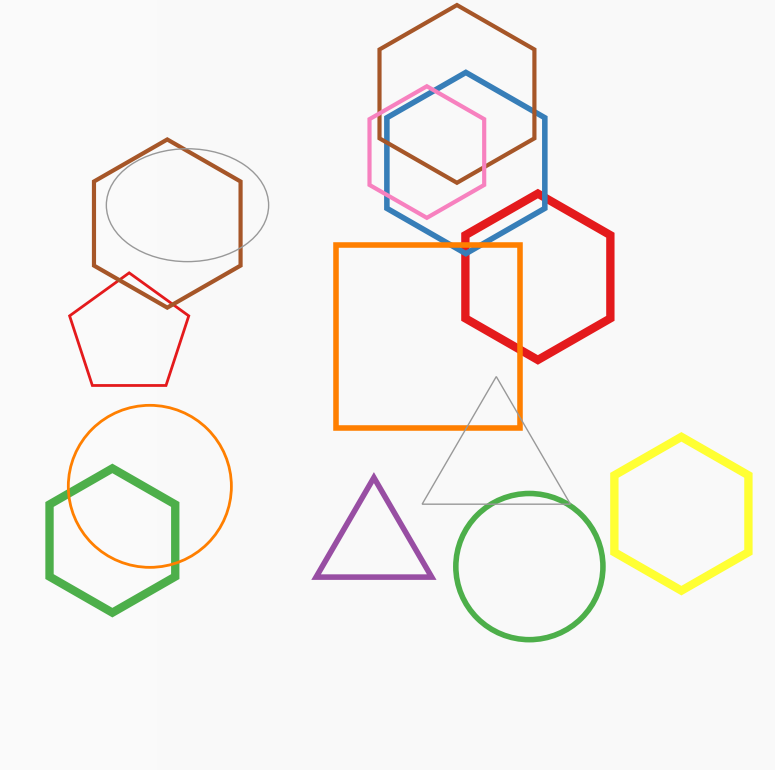[{"shape": "hexagon", "thickness": 3, "radius": 0.54, "center": [0.694, 0.641]}, {"shape": "pentagon", "thickness": 1, "radius": 0.4, "center": [0.167, 0.565]}, {"shape": "hexagon", "thickness": 2, "radius": 0.59, "center": [0.601, 0.788]}, {"shape": "hexagon", "thickness": 3, "radius": 0.47, "center": [0.145, 0.298]}, {"shape": "circle", "thickness": 2, "radius": 0.47, "center": [0.683, 0.264]}, {"shape": "triangle", "thickness": 2, "radius": 0.43, "center": [0.482, 0.294]}, {"shape": "circle", "thickness": 1, "radius": 0.53, "center": [0.193, 0.368]}, {"shape": "square", "thickness": 2, "radius": 0.59, "center": [0.552, 0.563]}, {"shape": "hexagon", "thickness": 3, "radius": 0.5, "center": [0.879, 0.333]}, {"shape": "hexagon", "thickness": 1.5, "radius": 0.55, "center": [0.216, 0.71]}, {"shape": "hexagon", "thickness": 1.5, "radius": 0.58, "center": [0.59, 0.878]}, {"shape": "hexagon", "thickness": 1.5, "radius": 0.43, "center": [0.551, 0.803]}, {"shape": "triangle", "thickness": 0.5, "radius": 0.55, "center": [0.64, 0.4]}, {"shape": "oval", "thickness": 0.5, "radius": 0.52, "center": [0.242, 0.734]}]